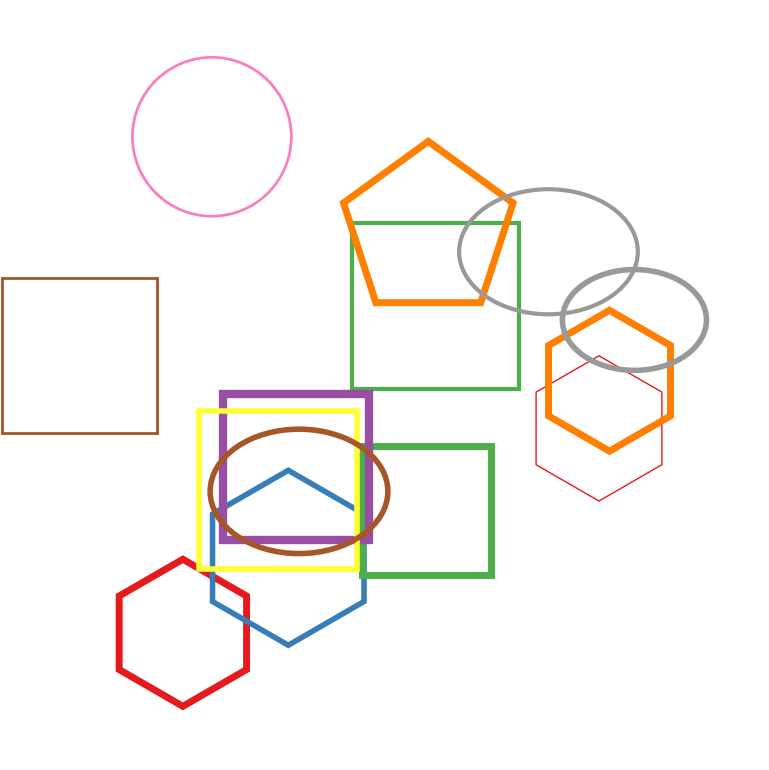[{"shape": "hexagon", "thickness": 2.5, "radius": 0.48, "center": [0.237, 0.178]}, {"shape": "hexagon", "thickness": 0.5, "radius": 0.47, "center": [0.778, 0.444]}, {"shape": "hexagon", "thickness": 2, "radius": 0.57, "center": [0.374, 0.276]}, {"shape": "square", "thickness": 2.5, "radius": 0.42, "center": [0.554, 0.337]}, {"shape": "square", "thickness": 1.5, "radius": 0.54, "center": [0.566, 0.602]}, {"shape": "square", "thickness": 3, "radius": 0.47, "center": [0.385, 0.393]}, {"shape": "hexagon", "thickness": 2.5, "radius": 0.46, "center": [0.792, 0.506]}, {"shape": "pentagon", "thickness": 2.5, "radius": 0.58, "center": [0.556, 0.701]}, {"shape": "square", "thickness": 2, "radius": 0.51, "center": [0.361, 0.364]}, {"shape": "square", "thickness": 1, "radius": 0.5, "center": [0.103, 0.538]}, {"shape": "oval", "thickness": 2, "radius": 0.58, "center": [0.388, 0.362]}, {"shape": "circle", "thickness": 1, "radius": 0.52, "center": [0.275, 0.822]}, {"shape": "oval", "thickness": 1.5, "radius": 0.58, "center": [0.712, 0.673]}, {"shape": "oval", "thickness": 2, "radius": 0.47, "center": [0.824, 0.584]}]